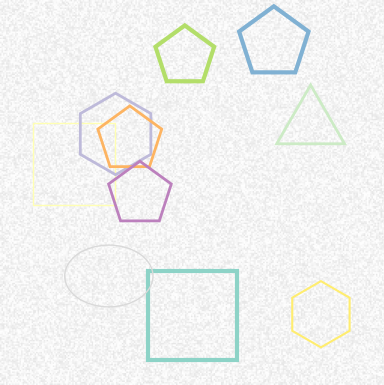[{"shape": "square", "thickness": 3, "radius": 0.58, "center": [0.5, 0.181]}, {"shape": "square", "thickness": 1, "radius": 0.54, "center": [0.193, 0.574]}, {"shape": "hexagon", "thickness": 2, "radius": 0.53, "center": [0.3, 0.652]}, {"shape": "pentagon", "thickness": 3, "radius": 0.47, "center": [0.711, 0.889]}, {"shape": "pentagon", "thickness": 2, "radius": 0.44, "center": [0.337, 0.638]}, {"shape": "pentagon", "thickness": 3, "radius": 0.4, "center": [0.48, 0.854]}, {"shape": "oval", "thickness": 1, "radius": 0.57, "center": [0.283, 0.283]}, {"shape": "pentagon", "thickness": 2, "radius": 0.43, "center": [0.363, 0.496]}, {"shape": "triangle", "thickness": 2, "radius": 0.51, "center": [0.807, 0.677]}, {"shape": "hexagon", "thickness": 1.5, "radius": 0.43, "center": [0.834, 0.184]}]